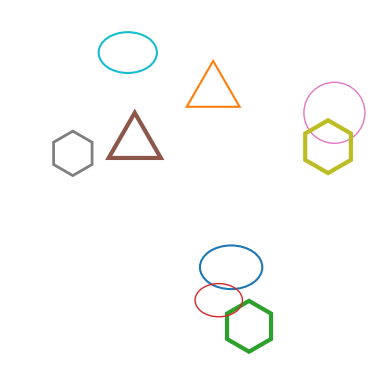[{"shape": "oval", "thickness": 1.5, "radius": 0.41, "center": [0.6, 0.306]}, {"shape": "triangle", "thickness": 1.5, "radius": 0.4, "center": [0.554, 0.762]}, {"shape": "hexagon", "thickness": 3, "radius": 0.33, "center": [0.647, 0.152]}, {"shape": "oval", "thickness": 1, "radius": 0.31, "center": [0.568, 0.22]}, {"shape": "triangle", "thickness": 3, "radius": 0.39, "center": [0.35, 0.629]}, {"shape": "circle", "thickness": 1, "radius": 0.4, "center": [0.869, 0.707]}, {"shape": "hexagon", "thickness": 2, "radius": 0.29, "center": [0.189, 0.602]}, {"shape": "hexagon", "thickness": 3, "radius": 0.34, "center": [0.852, 0.619]}, {"shape": "oval", "thickness": 1.5, "radius": 0.38, "center": [0.332, 0.863]}]